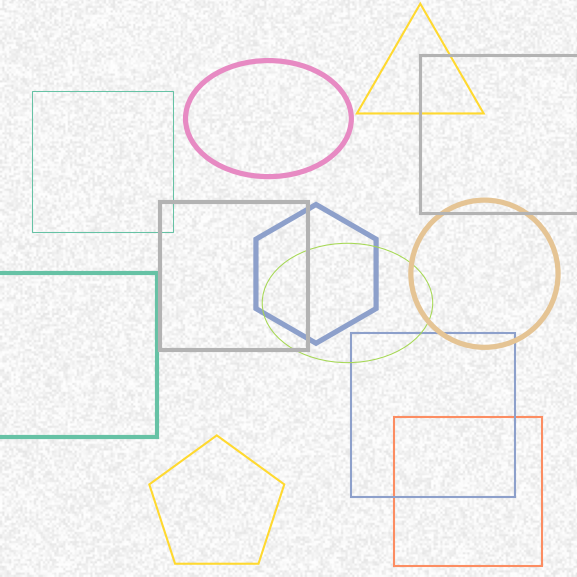[{"shape": "square", "thickness": 2, "radius": 0.71, "center": [0.13, 0.385]}, {"shape": "square", "thickness": 0.5, "radius": 0.61, "center": [0.178, 0.72]}, {"shape": "square", "thickness": 1, "radius": 0.64, "center": [0.81, 0.148]}, {"shape": "square", "thickness": 1, "radius": 0.71, "center": [0.75, 0.28]}, {"shape": "hexagon", "thickness": 2.5, "radius": 0.6, "center": [0.547, 0.525]}, {"shape": "oval", "thickness": 2.5, "radius": 0.72, "center": [0.465, 0.794]}, {"shape": "oval", "thickness": 0.5, "radius": 0.74, "center": [0.602, 0.475]}, {"shape": "triangle", "thickness": 1, "radius": 0.63, "center": [0.728, 0.866]}, {"shape": "pentagon", "thickness": 1, "radius": 0.61, "center": [0.375, 0.122]}, {"shape": "circle", "thickness": 2.5, "radius": 0.64, "center": [0.839, 0.525]}, {"shape": "square", "thickness": 1.5, "radius": 0.68, "center": [0.864, 0.767]}, {"shape": "square", "thickness": 2, "radius": 0.64, "center": [0.406, 0.522]}]